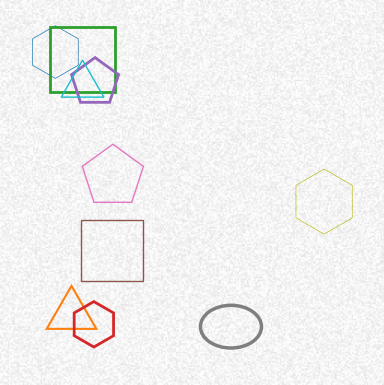[{"shape": "hexagon", "thickness": 0.5, "radius": 0.34, "center": [0.144, 0.865]}, {"shape": "triangle", "thickness": 1.5, "radius": 0.37, "center": [0.186, 0.183]}, {"shape": "square", "thickness": 2, "radius": 0.42, "center": [0.214, 0.846]}, {"shape": "hexagon", "thickness": 2, "radius": 0.3, "center": [0.244, 0.158]}, {"shape": "pentagon", "thickness": 2, "radius": 0.32, "center": [0.247, 0.786]}, {"shape": "square", "thickness": 1, "radius": 0.4, "center": [0.291, 0.349]}, {"shape": "pentagon", "thickness": 1, "radius": 0.42, "center": [0.293, 0.542]}, {"shape": "oval", "thickness": 2.5, "radius": 0.4, "center": [0.6, 0.152]}, {"shape": "hexagon", "thickness": 0.5, "radius": 0.42, "center": [0.842, 0.476]}, {"shape": "triangle", "thickness": 1, "radius": 0.32, "center": [0.214, 0.78]}]